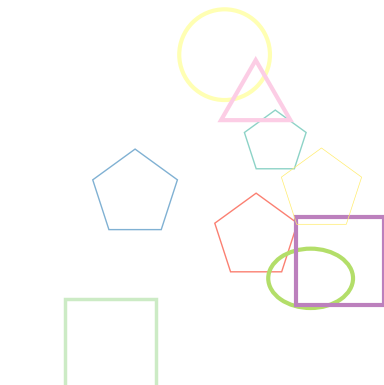[{"shape": "pentagon", "thickness": 1, "radius": 0.42, "center": [0.715, 0.63]}, {"shape": "circle", "thickness": 3, "radius": 0.59, "center": [0.583, 0.858]}, {"shape": "pentagon", "thickness": 1, "radius": 0.56, "center": [0.665, 0.385]}, {"shape": "pentagon", "thickness": 1, "radius": 0.58, "center": [0.351, 0.497]}, {"shape": "oval", "thickness": 3, "radius": 0.55, "center": [0.807, 0.277]}, {"shape": "triangle", "thickness": 3, "radius": 0.52, "center": [0.664, 0.74]}, {"shape": "square", "thickness": 3, "radius": 0.57, "center": [0.884, 0.322]}, {"shape": "square", "thickness": 2.5, "radius": 0.59, "center": [0.286, 0.106]}, {"shape": "pentagon", "thickness": 0.5, "radius": 0.55, "center": [0.835, 0.506]}]